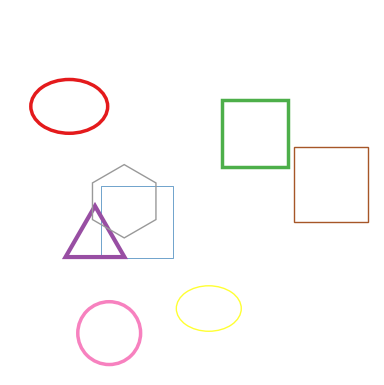[{"shape": "oval", "thickness": 2.5, "radius": 0.5, "center": [0.18, 0.724]}, {"shape": "square", "thickness": 0.5, "radius": 0.47, "center": [0.355, 0.424]}, {"shape": "square", "thickness": 2.5, "radius": 0.43, "center": [0.663, 0.654]}, {"shape": "triangle", "thickness": 3, "radius": 0.44, "center": [0.247, 0.377]}, {"shape": "oval", "thickness": 1, "radius": 0.42, "center": [0.542, 0.199]}, {"shape": "square", "thickness": 1, "radius": 0.48, "center": [0.859, 0.52]}, {"shape": "circle", "thickness": 2.5, "radius": 0.41, "center": [0.284, 0.135]}, {"shape": "hexagon", "thickness": 1, "radius": 0.48, "center": [0.323, 0.477]}]